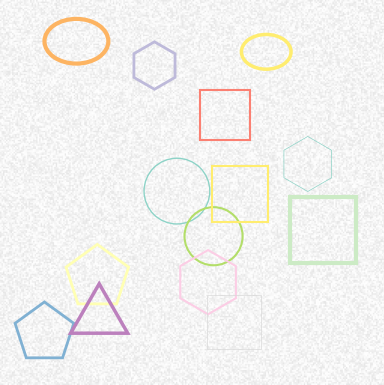[{"shape": "hexagon", "thickness": 0.5, "radius": 0.36, "center": [0.799, 0.574]}, {"shape": "circle", "thickness": 1, "radius": 0.43, "center": [0.46, 0.504]}, {"shape": "pentagon", "thickness": 2, "radius": 0.43, "center": [0.253, 0.28]}, {"shape": "hexagon", "thickness": 2, "radius": 0.31, "center": [0.401, 0.83]}, {"shape": "square", "thickness": 1.5, "radius": 0.32, "center": [0.584, 0.701]}, {"shape": "pentagon", "thickness": 2, "radius": 0.4, "center": [0.115, 0.135]}, {"shape": "oval", "thickness": 3, "radius": 0.41, "center": [0.198, 0.893]}, {"shape": "circle", "thickness": 1.5, "radius": 0.38, "center": [0.555, 0.386]}, {"shape": "hexagon", "thickness": 1.5, "radius": 0.42, "center": [0.54, 0.267]}, {"shape": "square", "thickness": 0.5, "radius": 0.35, "center": [0.607, 0.164]}, {"shape": "triangle", "thickness": 2.5, "radius": 0.43, "center": [0.258, 0.177]}, {"shape": "square", "thickness": 3, "radius": 0.43, "center": [0.839, 0.403]}, {"shape": "oval", "thickness": 2.5, "radius": 0.32, "center": [0.692, 0.865]}, {"shape": "square", "thickness": 1.5, "radius": 0.36, "center": [0.624, 0.495]}]